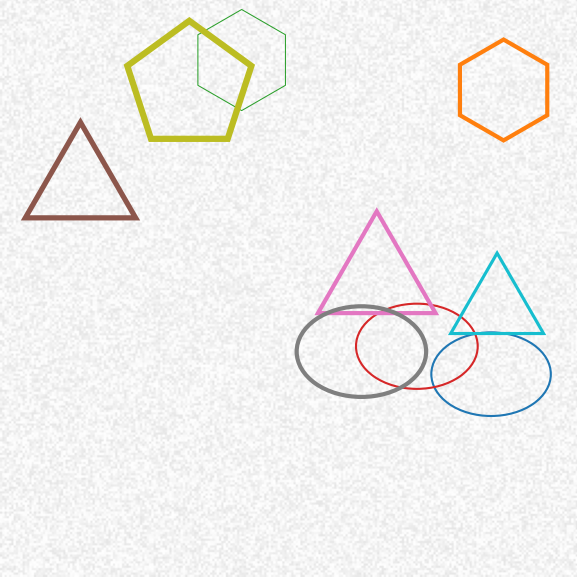[{"shape": "oval", "thickness": 1, "radius": 0.52, "center": [0.85, 0.351]}, {"shape": "hexagon", "thickness": 2, "radius": 0.44, "center": [0.872, 0.843]}, {"shape": "hexagon", "thickness": 0.5, "radius": 0.44, "center": [0.418, 0.895]}, {"shape": "oval", "thickness": 1, "radius": 0.53, "center": [0.722, 0.4]}, {"shape": "triangle", "thickness": 2.5, "radius": 0.55, "center": [0.139, 0.677]}, {"shape": "triangle", "thickness": 2, "radius": 0.59, "center": [0.652, 0.516]}, {"shape": "oval", "thickness": 2, "radius": 0.56, "center": [0.626, 0.39]}, {"shape": "pentagon", "thickness": 3, "radius": 0.56, "center": [0.328, 0.85]}, {"shape": "triangle", "thickness": 1.5, "radius": 0.46, "center": [0.861, 0.468]}]